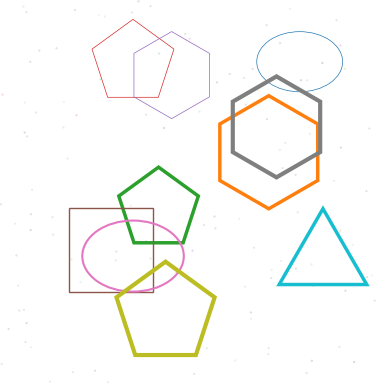[{"shape": "oval", "thickness": 0.5, "radius": 0.56, "center": [0.778, 0.84]}, {"shape": "hexagon", "thickness": 2.5, "radius": 0.73, "center": [0.698, 0.605]}, {"shape": "pentagon", "thickness": 2.5, "radius": 0.54, "center": [0.412, 0.457]}, {"shape": "pentagon", "thickness": 0.5, "radius": 0.56, "center": [0.345, 0.838]}, {"shape": "hexagon", "thickness": 0.5, "radius": 0.57, "center": [0.446, 0.805]}, {"shape": "square", "thickness": 1, "radius": 0.54, "center": [0.288, 0.35]}, {"shape": "oval", "thickness": 1.5, "radius": 0.66, "center": [0.346, 0.335]}, {"shape": "hexagon", "thickness": 3, "radius": 0.66, "center": [0.718, 0.67]}, {"shape": "pentagon", "thickness": 3, "radius": 0.67, "center": [0.43, 0.186]}, {"shape": "triangle", "thickness": 2.5, "radius": 0.66, "center": [0.839, 0.327]}]